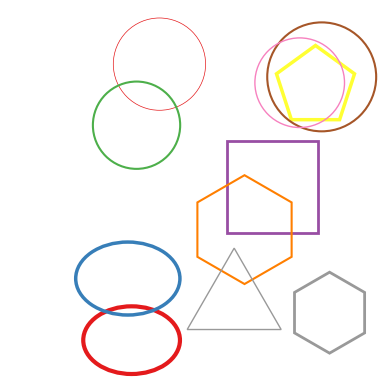[{"shape": "oval", "thickness": 3, "radius": 0.63, "center": [0.342, 0.116]}, {"shape": "circle", "thickness": 0.5, "radius": 0.6, "center": [0.414, 0.833]}, {"shape": "oval", "thickness": 2.5, "radius": 0.68, "center": [0.332, 0.277]}, {"shape": "circle", "thickness": 1.5, "radius": 0.57, "center": [0.355, 0.675]}, {"shape": "square", "thickness": 2, "radius": 0.59, "center": [0.708, 0.515]}, {"shape": "hexagon", "thickness": 1.5, "radius": 0.71, "center": [0.635, 0.404]}, {"shape": "pentagon", "thickness": 2.5, "radius": 0.53, "center": [0.819, 0.775]}, {"shape": "circle", "thickness": 1.5, "radius": 0.71, "center": [0.836, 0.8]}, {"shape": "circle", "thickness": 1, "radius": 0.58, "center": [0.778, 0.785]}, {"shape": "triangle", "thickness": 1, "radius": 0.7, "center": [0.608, 0.215]}, {"shape": "hexagon", "thickness": 2, "radius": 0.53, "center": [0.856, 0.188]}]